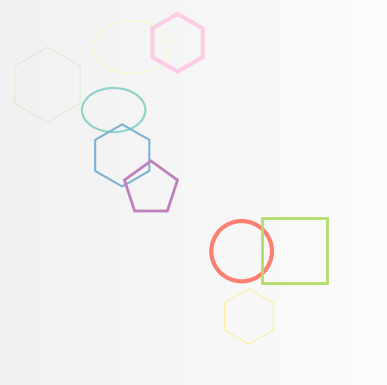[{"shape": "oval", "thickness": 1.5, "radius": 0.41, "center": [0.293, 0.714]}, {"shape": "oval", "thickness": 0.5, "radius": 0.49, "center": [0.339, 0.877]}, {"shape": "circle", "thickness": 3, "radius": 0.39, "center": [0.624, 0.348]}, {"shape": "hexagon", "thickness": 1.5, "radius": 0.4, "center": [0.315, 0.596]}, {"shape": "square", "thickness": 2, "radius": 0.42, "center": [0.76, 0.349]}, {"shape": "hexagon", "thickness": 3, "radius": 0.37, "center": [0.458, 0.889]}, {"shape": "pentagon", "thickness": 2, "radius": 0.36, "center": [0.39, 0.51]}, {"shape": "hexagon", "thickness": 0.5, "radius": 0.49, "center": [0.122, 0.78]}, {"shape": "hexagon", "thickness": 0.5, "radius": 0.36, "center": [0.642, 0.178]}]